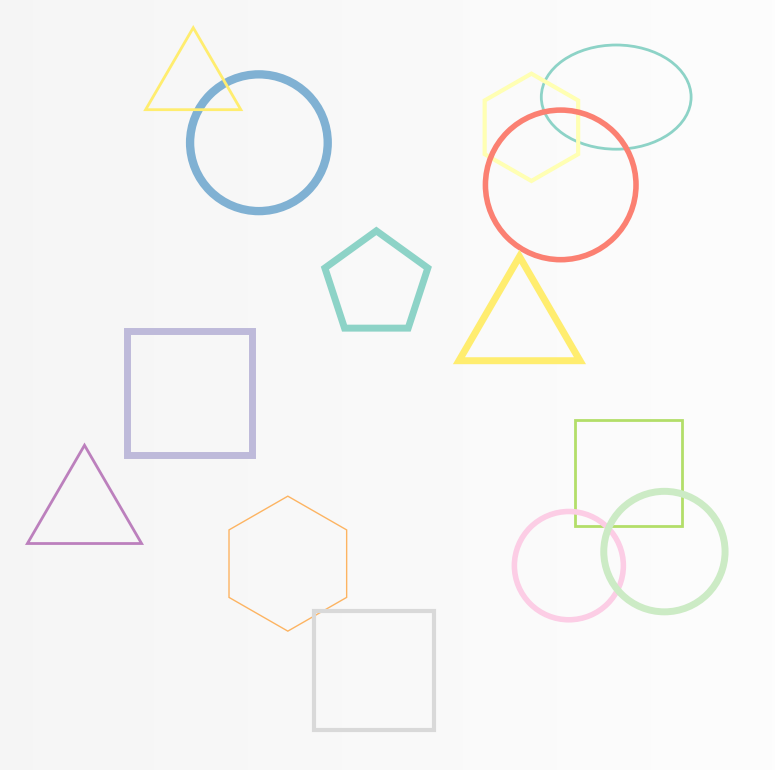[{"shape": "pentagon", "thickness": 2.5, "radius": 0.35, "center": [0.486, 0.63]}, {"shape": "oval", "thickness": 1, "radius": 0.48, "center": [0.795, 0.874]}, {"shape": "hexagon", "thickness": 1.5, "radius": 0.35, "center": [0.686, 0.835]}, {"shape": "square", "thickness": 2.5, "radius": 0.4, "center": [0.244, 0.49]}, {"shape": "circle", "thickness": 2, "radius": 0.49, "center": [0.724, 0.76]}, {"shape": "circle", "thickness": 3, "radius": 0.44, "center": [0.334, 0.815]}, {"shape": "hexagon", "thickness": 0.5, "radius": 0.44, "center": [0.371, 0.268]}, {"shape": "square", "thickness": 1, "radius": 0.35, "center": [0.811, 0.386]}, {"shape": "circle", "thickness": 2, "radius": 0.35, "center": [0.734, 0.265]}, {"shape": "square", "thickness": 1.5, "radius": 0.39, "center": [0.482, 0.129]}, {"shape": "triangle", "thickness": 1, "radius": 0.43, "center": [0.109, 0.337]}, {"shape": "circle", "thickness": 2.5, "radius": 0.39, "center": [0.857, 0.284]}, {"shape": "triangle", "thickness": 2.5, "radius": 0.45, "center": [0.67, 0.577]}, {"shape": "triangle", "thickness": 1, "radius": 0.35, "center": [0.249, 0.893]}]